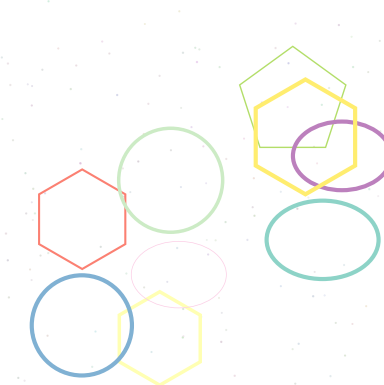[{"shape": "oval", "thickness": 3, "radius": 0.73, "center": [0.838, 0.377]}, {"shape": "hexagon", "thickness": 2.5, "radius": 0.61, "center": [0.415, 0.121]}, {"shape": "hexagon", "thickness": 1.5, "radius": 0.65, "center": [0.214, 0.431]}, {"shape": "circle", "thickness": 3, "radius": 0.65, "center": [0.213, 0.155]}, {"shape": "pentagon", "thickness": 1, "radius": 0.72, "center": [0.76, 0.735]}, {"shape": "oval", "thickness": 0.5, "radius": 0.62, "center": [0.464, 0.287]}, {"shape": "oval", "thickness": 3, "radius": 0.64, "center": [0.888, 0.595]}, {"shape": "circle", "thickness": 2.5, "radius": 0.68, "center": [0.443, 0.532]}, {"shape": "hexagon", "thickness": 3, "radius": 0.75, "center": [0.793, 0.644]}]